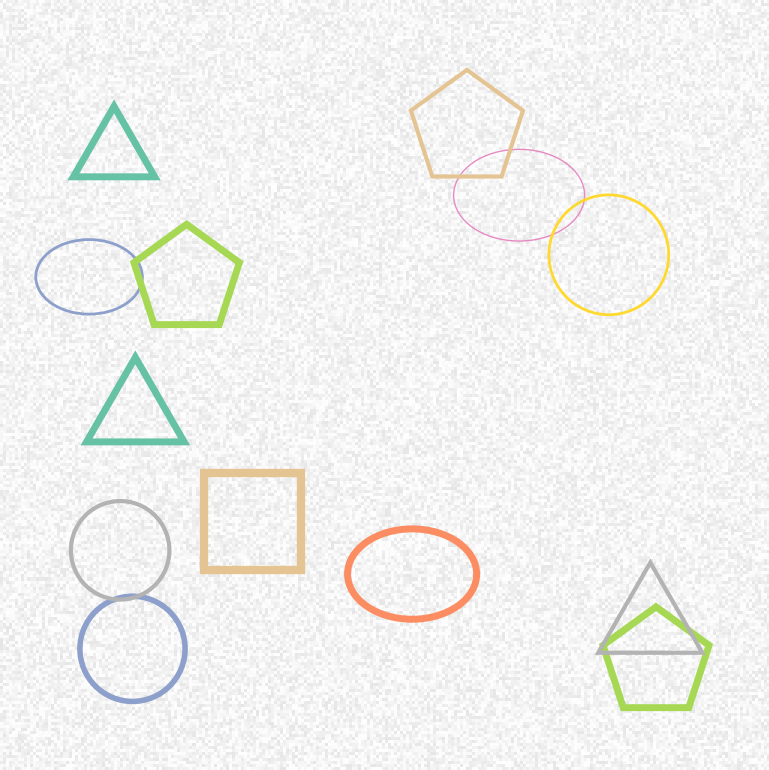[{"shape": "triangle", "thickness": 2.5, "radius": 0.37, "center": [0.176, 0.463]}, {"shape": "triangle", "thickness": 2.5, "radius": 0.3, "center": [0.148, 0.801]}, {"shape": "oval", "thickness": 2.5, "radius": 0.42, "center": [0.535, 0.254]}, {"shape": "circle", "thickness": 2, "radius": 0.34, "center": [0.172, 0.157]}, {"shape": "oval", "thickness": 1, "radius": 0.35, "center": [0.116, 0.64]}, {"shape": "oval", "thickness": 0.5, "radius": 0.43, "center": [0.674, 0.747]}, {"shape": "pentagon", "thickness": 2.5, "radius": 0.36, "center": [0.242, 0.637]}, {"shape": "pentagon", "thickness": 2.5, "radius": 0.36, "center": [0.852, 0.14]}, {"shape": "circle", "thickness": 1, "radius": 0.39, "center": [0.791, 0.669]}, {"shape": "pentagon", "thickness": 1.5, "radius": 0.38, "center": [0.606, 0.833]}, {"shape": "square", "thickness": 3, "radius": 0.32, "center": [0.328, 0.323]}, {"shape": "circle", "thickness": 1.5, "radius": 0.32, "center": [0.156, 0.285]}, {"shape": "triangle", "thickness": 1.5, "radius": 0.39, "center": [0.845, 0.191]}]